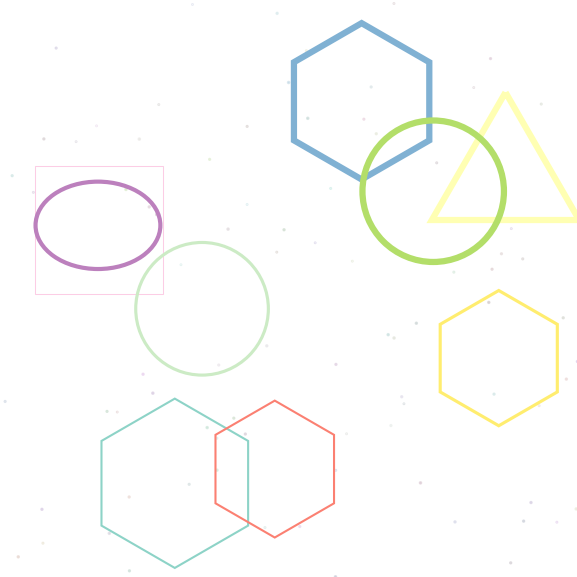[{"shape": "hexagon", "thickness": 1, "radius": 0.73, "center": [0.303, 0.162]}, {"shape": "triangle", "thickness": 3, "radius": 0.74, "center": [0.875, 0.692]}, {"shape": "hexagon", "thickness": 1, "radius": 0.59, "center": [0.476, 0.187]}, {"shape": "hexagon", "thickness": 3, "radius": 0.68, "center": [0.626, 0.824]}, {"shape": "circle", "thickness": 3, "radius": 0.61, "center": [0.75, 0.668]}, {"shape": "square", "thickness": 0.5, "radius": 0.55, "center": [0.171, 0.6]}, {"shape": "oval", "thickness": 2, "radius": 0.54, "center": [0.17, 0.609]}, {"shape": "circle", "thickness": 1.5, "radius": 0.57, "center": [0.35, 0.464]}, {"shape": "hexagon", "thickness": 1.5, "radius": 0.59, "center": [0.864, 0.379]}]